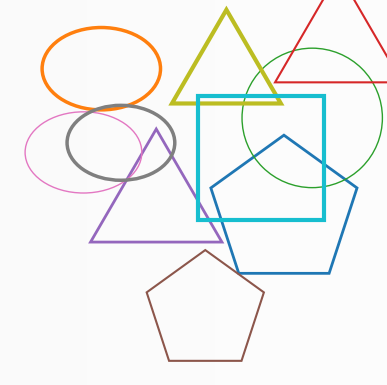[{"shape": "pentagon", "thickness": 2, "radius": 0.99, "center": [0.733, 0.451]}, {"shape": "oval", "thickness": 2.5, "radius": 0.76, "center": [0.261, 0.822]}, {"shape": "circle", "thickness": 1, "radius": 0.91, "center": [0.806, 0.694]}, {"shape": "triangle", "thickness": 1.5, "radius": 0.95, "center": [0.874, 0.881]}, {"shape": "triangle", "thickness": 2, "radius": 0.98, "center": [0.403, 0.469]}, {"shape": "pentagon", "thickness": 1.5, "radius": 0.8, "center": [0.53, 0.191]}, {"shape": "oval", "thickness": 1, "radius": 0.75, "center": [0.215, 0.604]}, {"shape": "oval", "thickness": 2.5, "radius": 0.69, "center": [0.312, 0.629]}, {"shape": "triangle", "thickness": 3, "radius": 0.81, "center": [0.584, 0.812]}, {"shape": "square", "thickness": 3, "radius": 0.81, "center": [0.674, 0.589]}]